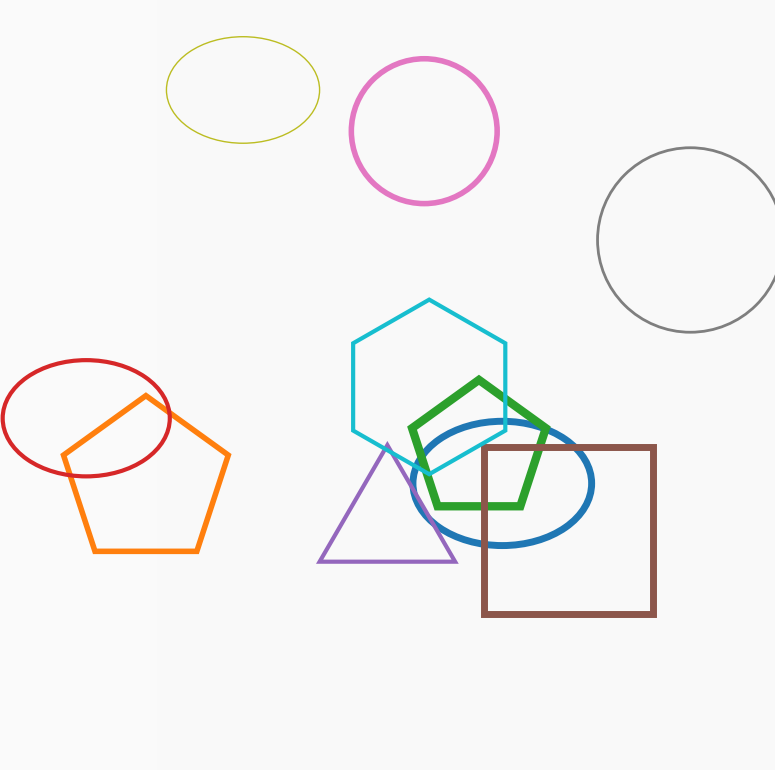[{"shape": "oval", "thickness": 2.5, "radius": 0.58, "center": [0.648, 0.372]}, {"shape": "pentagon", "thickness": 2, "radius": 0.56, "center": [0.188, 0.374]}, {"shape": "pentagon", "thickness": 3, "radius": 0.45, "center": [0.618, 0.416]}, {"shape": "oval", "thickness": 1.5, "radius": 0.54, "center": [0.111, 0.457]}, {"shape": "triangle", "thickness": 1.5, "radius": 0.5, "center": [0.5, 0.321]}, {"shape": "square", "thickness": 2.5, "radius": 0.54, "center": [0.734, 0.311]}, {"shape": "circle", "thickness": 2, "radius": 0.47, "center": [0.547, 0.83]}, {"shape": "circle", "thickness": 1, "radius": 0.6, "center": [0.891, 0.688]}, {"shape": "oval", "thickness": 0.5, "radius": 0.49, "center": [0.314, 0.883]}, {"shape": "hexagon", "thickness": 1.5, "radius": 0.57, "center": [0.554, 0.498]}]